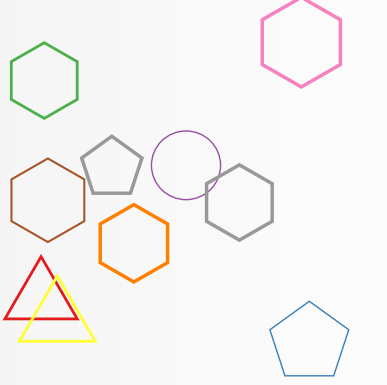[{"shape": "triangle", "thickness": 2, "radius": 0.54, "center": [0.106, 0.226]}, {"shape": "pentagon", "thickness": 1, "radius": 0.53, "center": [0.798, 0.11]}, {"shape": "hexagon", "thickness": 2, "radius": 0.49, "center": [0.114, 0.791]}, {"shape": "circle", "thickness": 1, "radius": 0.45, "center": [0.48, 0.571]}, {"shape": "hexagon", "thickness": 2.5, "radius": 0.5, "center": [0.346, 0.368]}, {"shape": "triangle", "thickness": 2, "radius": 0.56, "center": [0.148, 0.17]}, {"shape": "hexagon", "thickness": 1.5, "radius": 0.54, "center": [0.124, 0.48]}, {"shape": "hexagon", "thickness": 2.5, "radius": 0.58, "center": [0.778, 0.891]}, {"shape": "pentagon", "thickness": 2.5, "radius": 0.41, "center": [0.289, 0.564]}, {"shape": "hexagon", "thickness": 2.5, "radius": 0.49, "center": [0.618, 0.474]}]